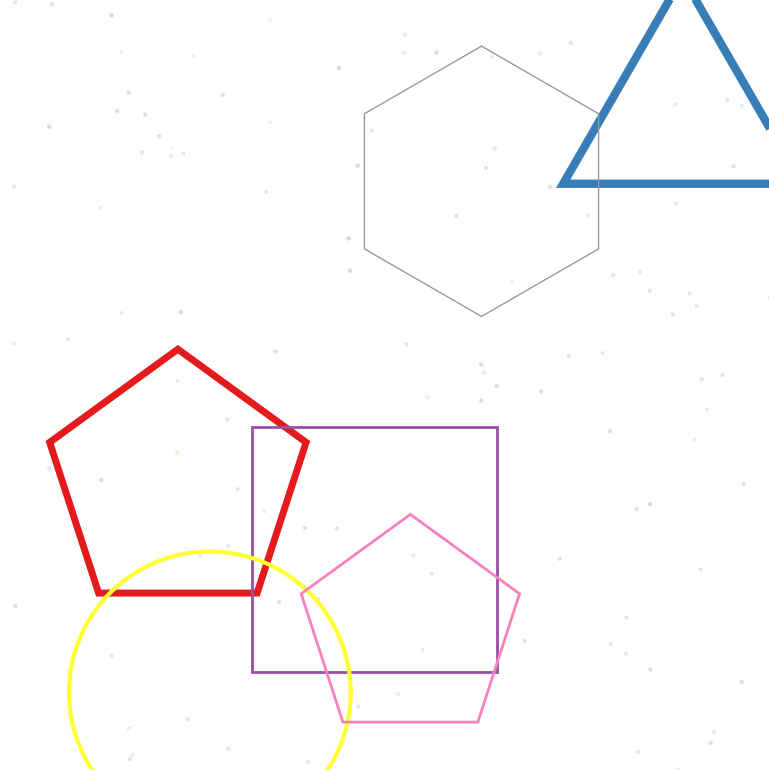[{"shape": "pentagon", "thickness": 2.5, "radius": 0.88, "center": [0.231, 0.371]}, {"shape": "triangle", "thickness": 3, "radius": 0.89, "center": [0.886, 0.851]}, {"shape": "square", "thickness": 1, "radius": 0.79, "center": [0.487, 0.286]}, {"shape": "circle", "thickness": 1.5, "radius": 0.91, "center": [0.273, 0.101]}, {"shape": "pentagon", "thickness": 1, "radius": 0.75, "center": [0.533, 0.183]}, {"shape": "hexagon", "thickness": 0.5, "radius": 0.88, "center": [0.625, 0.765]}]